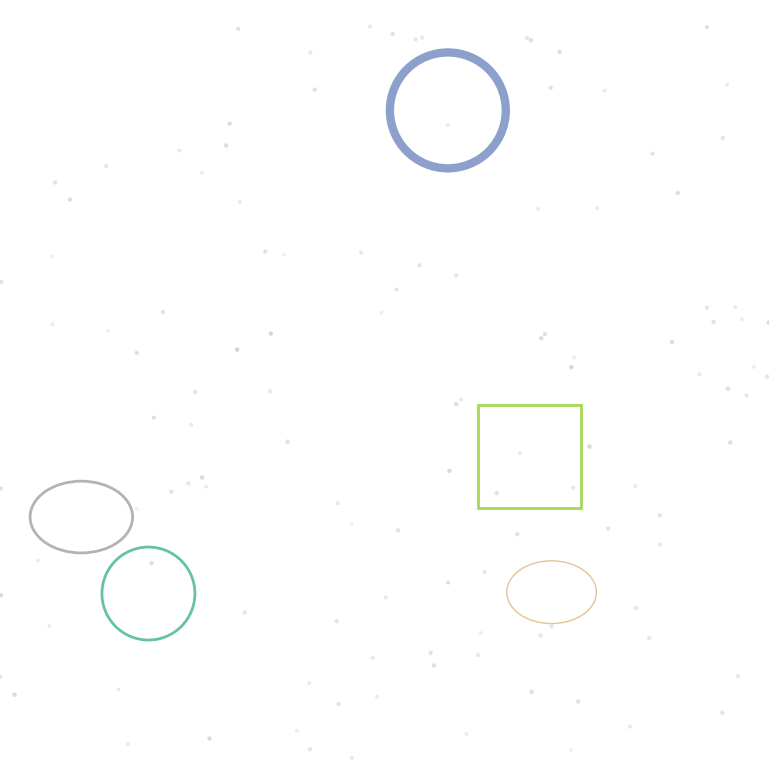[{"shape": "circle", "thickness": 1, "radius": 0.3, "center": [0.193, 0.229]}, {"shape": "circle", "thickness": 3, "radius": 0.38, "center": [0.582, 0.857]}, {"shape": "square", "thickness": 1, "radius": 0.33, "center": [0.688, 0.408]}, {"shape": "oval", "thickness": 0.5, "radius": 0.29, "center": [0.716, 0.231]}, {"shape": "oval", "thickness": 1, "radius": 0.33, "center": [0.106, 0.329]}]